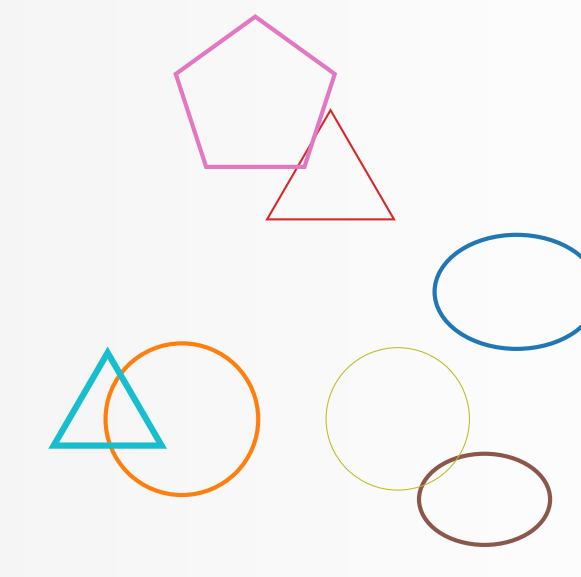[{"shape": "oval", "thickness": 2, "radius": 0.71, "center": [0.889, 0.494]}, {"shape": "circle", "thickness": 2, "radius": 0.66, "center": [0.313, 0.273]}, {"shape": "triangle", "thickness": 1, "radius": 0.63, "center": [0.569, 0.682]}, {"shape": "oval", "thickness": 2, "radius": 0.56, "center": [0.834, 0.134]}, {"shape": "pentagon", "thickness": 2, "radius": 0.72, "center": [0.439, 0.827]}, {"shape": "circle", "thickness": 0.5, "radius": 0.62, "center": [0.684, 0.274]}, {"shape": "triangle", "thickness": 3, "radius": 0.54, "center": [0.185, 0.281]}]